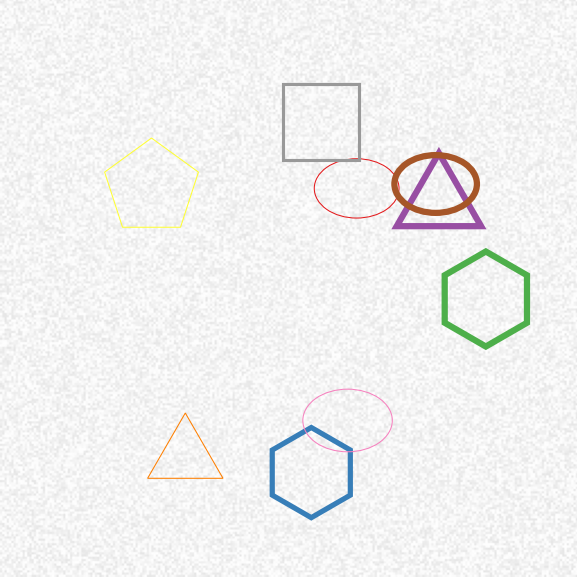[{"shape": "oval", "thickness": 0.5, "radius": 0.37, "center": [0.618, 0.673]}, {"shape": "hexagon", "thickness": 2.5, "radius": 0.39, "center": [0.539, 0.181]}, {"shape": "hexagon", "thickness": 3, "radius": 0.41, "center": [0.841, 0.481]}, {"shape": "triangle", "thickness": 3, "radius": 0.42, "center": [0.76, 0.65]}, {"shape": "triangle", "thickness": 0.5, "radius": 0.38, "center": [0.321, 0.209]}, {"shape": "pentagon", "thickness": 0.5, "radius": 0.43, "center": [0.262, 0.675]}, {"shape": "oval", "thickness": 3, "radius": 0.36, "center": [0.754, 0.681]}, {"shape": "oval", "thickness": 0.5, "radius": 0.39, "center": [0.602, 0.271]}, {"shape": "square", "thickness": 1.5, "radius": 0.33, "center": [0.556, 0.788]}]